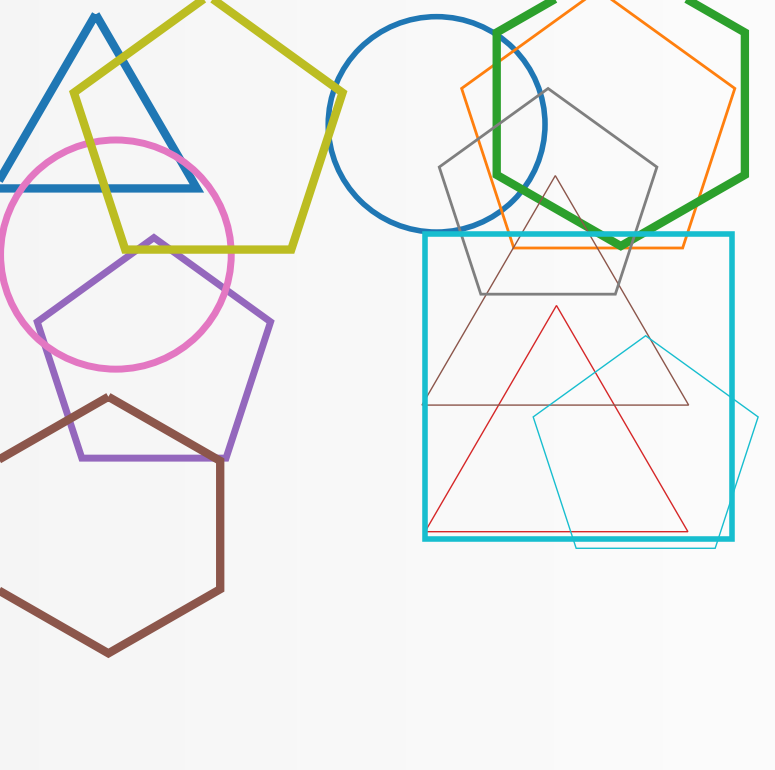[{"shape": "circle", "thickness": 2, "radius": 0.7, "center": [0.563, 0.838]}, {"shape": "triangle", "thickness": 3, "radius": 0.75, "center": [0.124, 0.831]}, {"shape": "pentagon", "thickness": 1, "radius": 0.93, "center": [0.772, 0.828]}, {"shape": "hexagon", "thickness": 3, "radius": 0.92, "center": [0.801, 0.865]}, {"shape": "triangle", "thickness": 0.5, "radius": 0.98, "center": [0.718, 0.407]}, {"shape": "pentagon", "thickness": 2.5, "radius": 0.79, "center": [0.199, 0.533]}, {"shape": "hexagon", "thickness": 3, "radius": 0.83, "center": [0.14, 0.318]}, {"shape": "triangle", "thickness": 0.5, "radius": 0.99, "center": [0.717, 0.573]}, {"shape": "circle", "thickness": 2.5, "radius": 0.74, "center": [0.15, 0.669]}, {"shape": "pentagon", "thickness": 1, "radius": 0.74, "center": [0.707, 0.737]}, {"shape": "pentagon", "thickness": 3, "radius": 0.91, "center": [0.269, 0.823]}, {"shape": "square", "thickness": 2, "radius": 0.99, "center": [0.746, 0.498]}, {"shape": "pentagon", "thickness": 0.5, "radius": 0.76, "center": [0.833, 0.411]}]